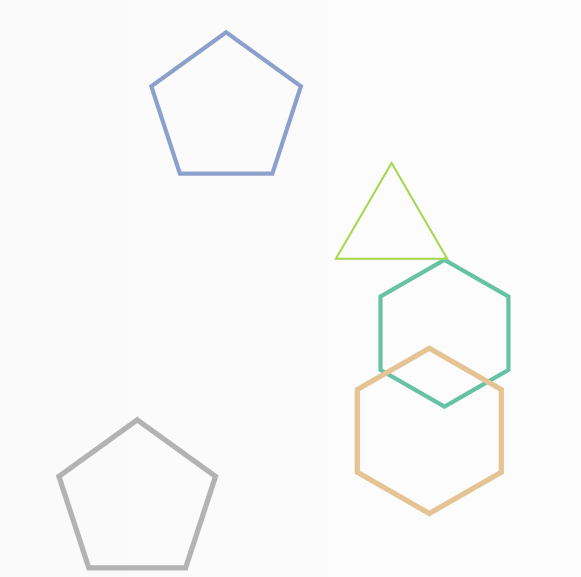[{"shape": "hexagon", "thickness": 2, "radius": 0.64, "center": [0.765, 0.422]}, {"shape": "pentagon", "thickness": 2, "radius": 0.68, "center": [0.389, 0.808]}, {"shape": "triangle", "thickness": 1, "radius": 0.55, "center": [0.674, 0.606]}, {"shape": "hexagon", "thickness": 2.5, "radius": 0.72, "center": [0.739, 0.253]}, {"shape": "pentagon", "thickness": 2.5, "radius": 0.71, "center": [0.236, 0.13]}]